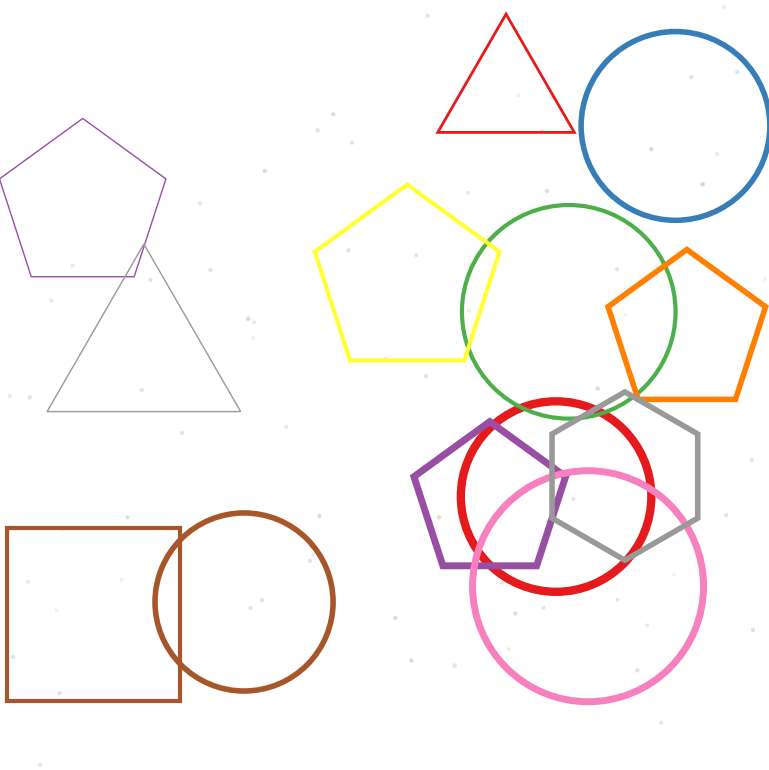[{"shape": "circle", "thickness": 3, "radius": 0.62, "center": [0.722, 0.355]}, {"shape": "triangle", "thickness": 1, "radius": 0.51, "center": [0.657, 0.879]}, {"shape": "circle", "thickness": 2, "radius": 0.61, "center": [0.877, 0.836]}, {"shape": "circle", "thickness": 1.5, "radius": 0.69, "center": [0.739, 0.595]}, {"shape": "pentagon", "thickness": 2.5, "radius": 0.52, "center": [0.636, 0.349]}, {"shape": "pentagon", "thickness": 0.5, "radius": 0.57, "center": [0.107, 0.733]}, {"shape": "pentagon", "thickness": 2, "radius": 0.54, "center": [0.892, 0.568]}, {"shape": "pentagon", "thickness": 1.5, "radius": 0.63, "center": [0.529, 0.634]}, {"shape": "circle", "thickness": 2, "radius": 0.58, "center": [0.317, 0.218]}, {"shape": "square", "thickness": 1.5, "radius": 0.56, "center": [0.121, 0.202]}, {"shape": "circle", "thickness": 2.5, "radius": 0.75, "center": [0.764, 0.239]}, {"shape": "triangle", "thickness": 0.5, "radius": 0.73, "center": [0.187, 0.538]}, {"shape": "hexagon", "thickness": 2, "radius": 0.55, "center": [0.812, 0.382]}]